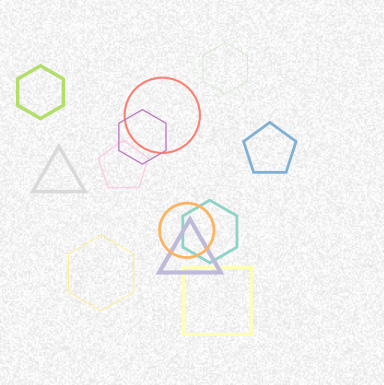[{"shape": "hexagon", "thickness": 2, "radius": 0.41, "center": [0.545, 0.399]}, {"shape": "square", "thickness": 2, "radius": 0.44, "center": [0.564, 0.219]}, {"shape": "triangle", "thickness": 3, "radius": 0.46, "center": [0.493, 0.338]}, {"shape": "circle", "thickness": 1.5, "radius": 0.49, "center": [0.421, 0.7]}, {"shape": "pentagon", "thickness": 2, "radius": 0.36, "center": [0.701, 0.61]}, {"shape": "circle", "thickness": 2, "radius": 0.35, "center": [0.485, 0.402]}, {"shape": "hexagon", "thickness": 2.5, "radius": 0.34, "center": [0.105, 0.761]}, {"shape": "pentagon", "thickness": 1, "radius": 0.34, "center": [0.32, 0.568]}, {"shape": "triangle", "thickness": 2.5, "radius": 0.39, "center": [0.153, 0.542]}, {"shape": "hexagon", "thickness": 1, "radius": 0.35, "center": [0.37, 0.645]}, {"shape": "hexagon", "thickness": 0.5, "radius": 0.33, "center": [0.585, 0.822]}, {"shape": "hexagon", "thickness": 0.5, "radius": 0.49, "center": [0.263, 0.291]}]